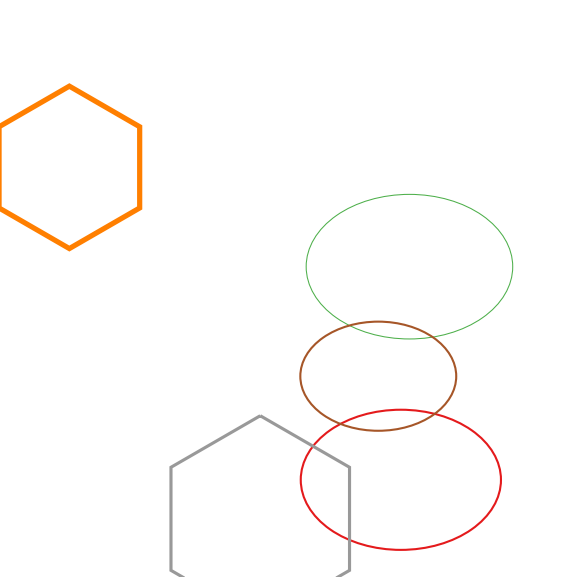[{"shape": "oval", "thickness": 1, "radius": 0.87, "center": [0.694, 0.168]}, {"shape": "oval", "thickness": 0.5, "radius": 0.89, "center": [0.709, 0.537]}, {"shape": "hexagon", "thickness": 2.5, "radius": 0.7, "center": [0.12, 0.709]}, {"shape": "oval", "thickness": 1, "radius": 0.67, "center": [0.655, 0.348]}, {"shape": "hexagon", "thickness": 1.5, "radius": 0.89, "center": [0.451, 0.101]}]